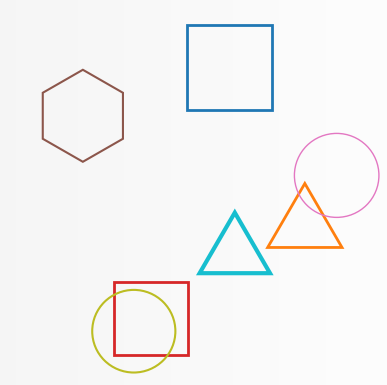[{"shape": "square", "thickness": 2, "radius": 0.55, "center": [0.592, 0.825]}, {"shape": "triangle", "thickness": 2, "radius": 0.55, "center": [0.787, 0.413]}, {"shape": "square", "thickness": 2, "radius": 0.48, "center": [0.39, 0.173]}, {"shape": "hexagon", "thickness": 1.5, "radius": 0.6, "center": [0.214, 0.699]}, {"shape": "circle", "thickness": 1, "radius": 0.55, "center": [0.869, 0.544]}, {"shape": "circle", "thickness": 1.5, "radius": 0.54, "center": [0.345, 0.14]}, {"shape": "triangle", "thickness": 3, "radius": 0.52, "center": [0.606, 0.343]}]